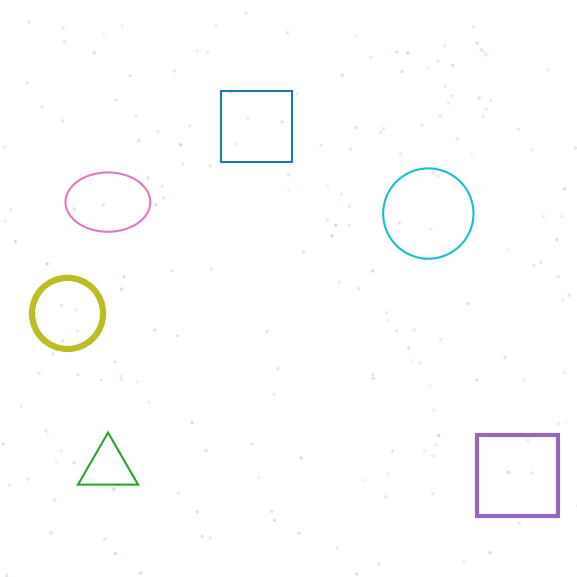[{"shape": "square", "thickness": 1, "radius": 0.31, "center": [0.444, 0.78]}, {"shape": "triangle", "thickness": 1, "radius": 0.3, "center": [0.187, 0.19]}, {"shape": "square", "thickness": 2, "radius": 0.35, "center": [0.896, 0.176]}, {"shape": "oval", "thickness": 1, "radius": 0.37, "center": [0.187, 0.649]}, {"shape": "circle", "thickness": 3, "radius": 0.31, "center": [0.117, 0.456]}, {"shape": "circle", "thickness": 1, "radius": 0.39, "center": [0.742, 0.629]}]